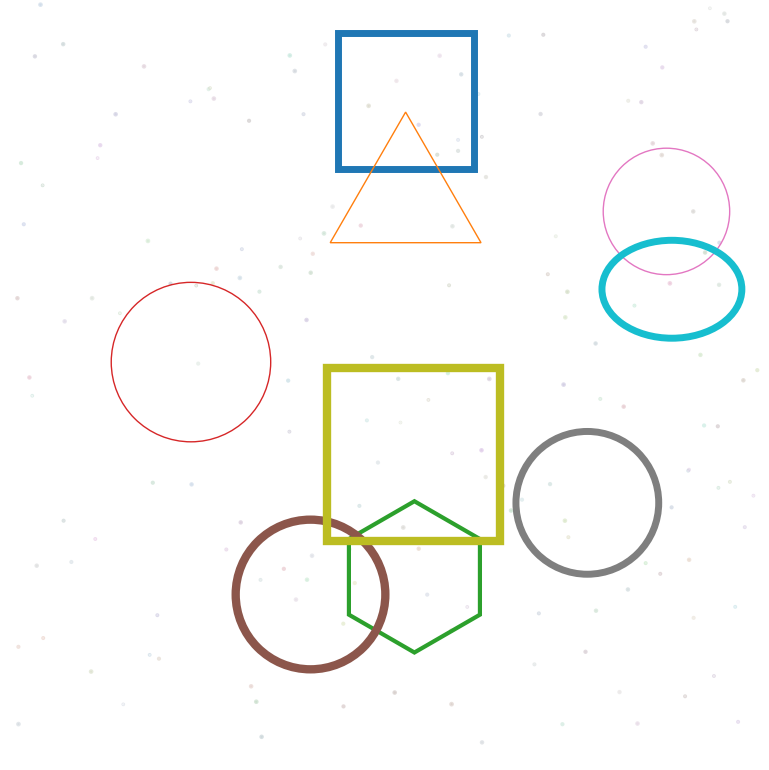[{"shape": "square", "thickness": 2.5, "radius": 0.44, "center": [0.527, 0.869]}, {"shape": "triangle", "thickness": 0.5, "radius": 0.57, "center": [0.527, 0.741]}, {"shape": "hexagon", "thickness": 1.5, "radius": 0.49, "center": [0.538, 0.251]}, {"shape": "circle", "thickness": 0.5, "radius": 0.52, "center": [0.248, 0.53]}, {"shape": "circle", "thickness": 3, "radius": 0.49, "center": [0.403, 0.228]}, {"shape": "circle", "thickness": 0.5, "radius": 0.41, "center": [0.866, 0.725]}, {"shape": "circle", "thickness": 2.5, "radius": 0.46, "center": [0.763, 0.347]}, {"shape": "square", "thickness": 3, "radius": 0.56, "center": [0.537, 0.409]}, {"shape": "oval", "thickness": 2.5, "radius": 0.45, "center": [0.873, 0.624]}]